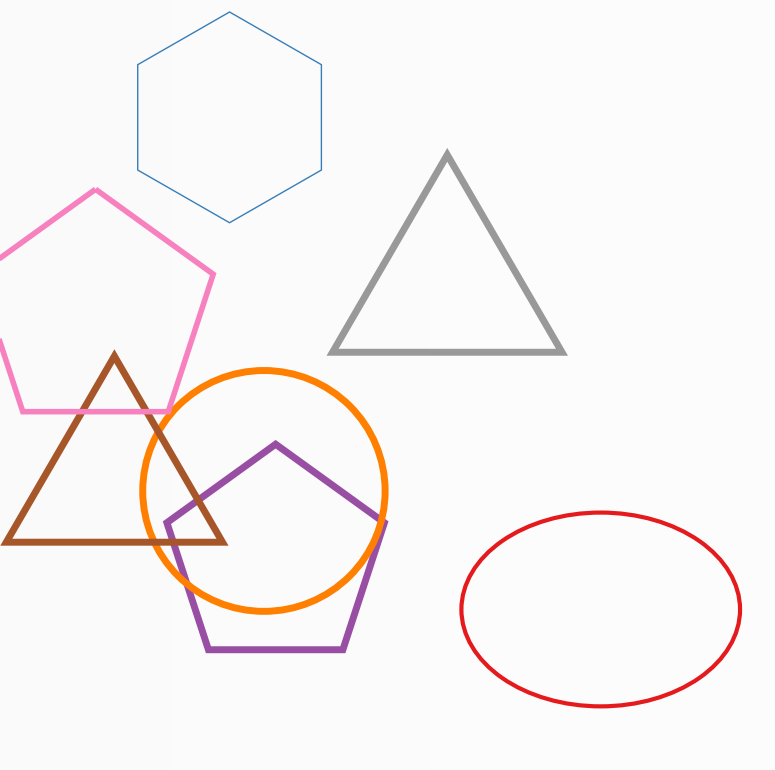[{"shape": "oval", "thickness": 1.5, "radius": 0.9, "center": [0.775, 0.208]}, {"shape": "hexagon", "thickness": 0.5, "radius": 0.68, "center": [0.296, 0.848]}, {"shape": "pentagon", "thickness": 2.5, "radius": 0.74, "center": [0.356, 0.276]}, {"shape": "circle", "thickness": 2.5, "radius": 0.78, "center": [0.341, 0.362]}, {"shape": "triangle", "thickness": 2.5, "radius": 0.81, "center": [0.148, 0.376]}, {"shape": "pentagon", "thickness": 2, "radius": 0.8, "center": [0.123, 0.595]}, {"shape": "triangle", "thickness": 2.5, "radius": 0.85, "center": [0.577, 0.628]}]